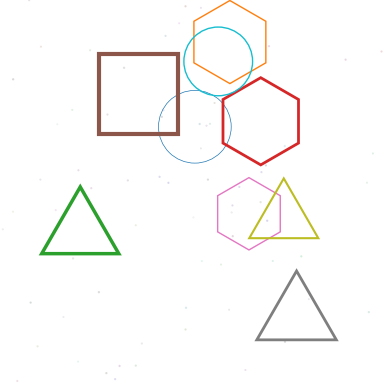[{"shape": "circle", "thickness": 0.5, "radius": 0.47, "center": [0.506, 0.671]}, {"shape": "hexagon", "thickness": 1, "radius": 0.54, "center": [0.597, 0.891]}, {"shape": "triangle", "thickness": 2.5, "radius": 0.58, "center": [0.208, 0.399]}, {"shape": "hexagon", "thickness": 2, "radius": 0.57, "center": [0.677, 0.685]}, {"shape": "square", "thickness": 3, "radius": 0.52, "center": [0.36, 0.755]}, {"shape": "hexagon", "thickness": 1, "radius": 0.47, "center": [0.647, 0.445]}, {"shape": "triangle", "thickness": 2, "radius": 0.6, "center": [0.77, 0.177]}, {"shape": "triangle", "thickness": 1.5, "radius": 0.52, "center": [0.737, 0.433]}, {"shape": "circle", "thickness": 1, "radius": 0.45, "center": [0.567, 0.84]}]